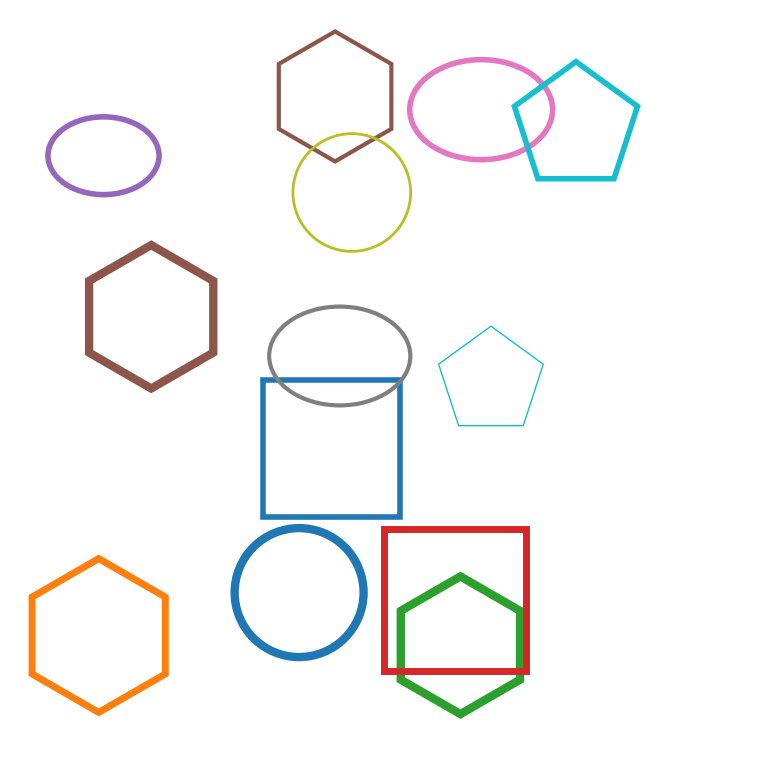[{"shape": "square", "thickness": 2, "radius": 0.45, "center": [0.431, 0.418]}, {"shape": "circle", "thickness": 3, "radius": 0.42, "center": [0.388, 0.23]}, {"shape": "hexagon", "thickness": 2.5, "radius": 0.5, "center": [0.128, 0.175]}, {"shape": "hexagon", "thickness": 3, "radius": 0.45, "center": [0.598, 0.162]}, {"shape": "square", "thickness": 2.5, "radius": 0.46, "center": [0.591, 0.221]}, {"shape": "oval", "thickness": 2, "radius": 0.36, "center": [0.134, 0.798]}, {"shape": "hexagon", "thickness": 3, "radius": 0.47, "center": [0.196, 0.589]}, {"shape": "hexagon", "thickness": 1.5, "radius": 0.42, "center": [0.435, 0.875]}, {"shape": "oval", "thickness": 2, "radius": 0.46, "center": [0.625, 0.858]}, {"shape": "oval", "thickness": 1.5, "radius": 0.46, "center": [0.441, 0.538]}, {"shape": "circle", "thickness": 1, "radius": 0.38, "center": [0.457, 0.75]}, {"shape": "pentagon", "thickness": 0.5, "radius": 0.36, "center": [0.638, 0.505]}, {"shape": "pentagon", "thickness": 2, "radius": 0.42, "center": [0.748, 0.836]}]